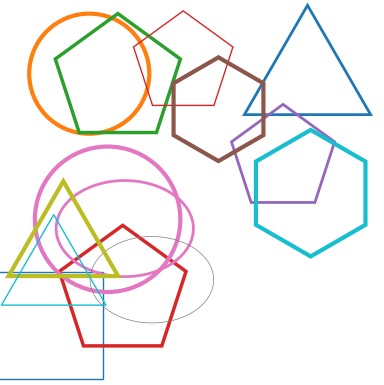[{"shape": "square", "thickness": 1, "radius": 0.69, "center": [0.13, 0.154]}, {"shape": "triangle", "thickness": 2, "radius": 0.95, "center": [0.799, 0.797]}, {"shape": "circle", "thickness": 3, "radius": 0.78, "center": [0.232, 0.809]}, {"shape": "pentagon", "thickness": 2.5, "radius": 0.85, "center": [0.306, 0.794]}, {"shape": "pentagon", "thickness": 2.5, "radius": 0.87, "center": [0.319, 0.242]}, {"shape": "pentagon", "thickness": 1, "radius": 0.68, "center": [0.476, 0.836]}, {"shape": "pentagon", "thickness": 2, "radius": 0.7, "center": [0.735, 0.588]}, {"shape": "hexagon", "thickness": 3, "radius": 0.67, "center": [0.568, 0.716]}, {"shape": "circle", "thickness": 3, "radius": 0.94, "center": [0.28, 0.43]}, {"shape": "oval", "thickness": 2, "radius": 0.89, "center": [0.324, 0.406]}, {"shape": "oval", "thickness": 0.5, "radius": 0.8, "center": [0.395, 0.273]}, {"shape": "triangle", "thickness": 3, "radius": 0.82, "center": [0.164, 0.365]}, {"shape": "triangle", "thickness": 1, "radius": 0.78, "center": [0.14, 0.286]}, {"shape": "hexagon", "thickness": 3, "radius": 0.82, "center": [0.807, 0.498]}]